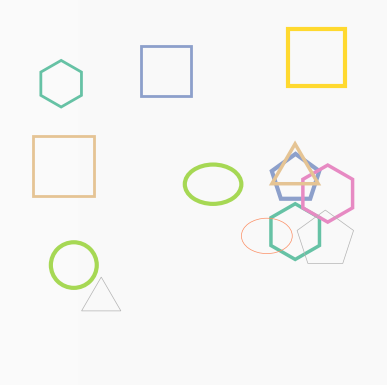[{"shape": "hexagon", "thickness": 2, "radius": 0.3, "center": [0.158, 0.783]}, {"shape": "hexagon", "thickness": 2.5, "radius": 0.36, "center": [0.762, 0.398]}, {"shape": "oval", "thickness": 0.5, "radius": 0.33, "center": [0.689, 0.387]}, {"shape": "square", "thickness": 2, "radius": 0.32, "center": [0.428, 0.816]}, {"shape": "pentagon", "thickness": 3, "radius": 0.32, "center": [0.763, 0.536]}, {"shape": "hexagon", "thickness": 2.5, "radius": 0.37, "center": [0.846, 0.497]}, {"shape": "oval", "thickness": 3, "radius": 0.36, "center": [0.55, 0.521]}, {"shape": "circle", "thickness": 3, "radius": 0.3, "center": [0.19, 0.312]}, {"shape": "square", "thickness": 3, "radius": 0.37, "center": [0.817, 0.849]}, {"shape": "square", "thickness": 2, "radius": 0.39, "center": [0.163, 0.569]}, {"shape": "triangle", "thickness": 2.5, "radius": 0.34, "center": [0.761, 0.557]}, {"shape": "triangle", "thickness": 0.5, "radius": 0.29, "center": [0.261, 0.222]}, {"shape": "pentagon", "thickness": 0.5, "radius": 0.38, "center": [0.84, 0.378]}]